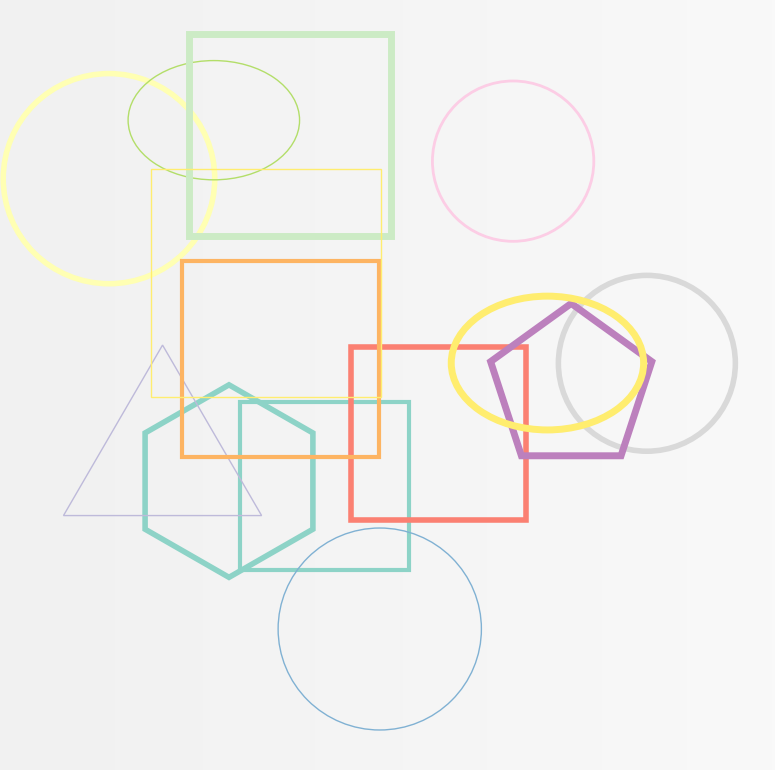[{"shape": "square", "thickness": 1.5, "radius": 0.55, "center": [0.419, 0.369]}, {"shape": "hexagon", "thickness": 2, "radius": 0.63, "center": [0.295, 0.375]}, {"shape": "circle", "thickness": 2, "radius": 0.68, "center": [0.141, 0.768]}, {"shape": "triangle", "thickness": 0.5, "radius": 0.74, "center": [0.21, 0.404]}, {"shape": "square", "thickness": 2, "radius": 0.56, "center": [0.566, 0.437]}, {"shape": "circle", "thickness": 0.5, "radius": 0.66, "center": [0.49, 0.183]}, {"shape": "square", "thickness": 1.5, "radius": 0.64, "center": [0.362, 0.534]}, {"shape": "oval", "thickness": 0.5, "radius": 0.55, "center": [0.276, 0.844]}, {"shape": "circle", "thickness": 1, "radius": 0.52, "center": [0.662, 0.791]}, {"shape": "circle", "thickness": 2, "radius": 0.57, "center": [0.835, 0.528]}, {"shape": "pentagon", "thickness": 2.5, "radius": 0.55, "center": [0.737, 0.497]}, {"shape": "square", "thickness": 2.5, "radius": 0.65, "center": [0.374, 0.824]}, {"shape": "oval", "thickness": 2.5, "radius": 0.62, "center": [0.706, 0.529]}, {"shape": "square", "thickness": 0.5, "radius": 0.74, "center": [0.343, 0.633]}]